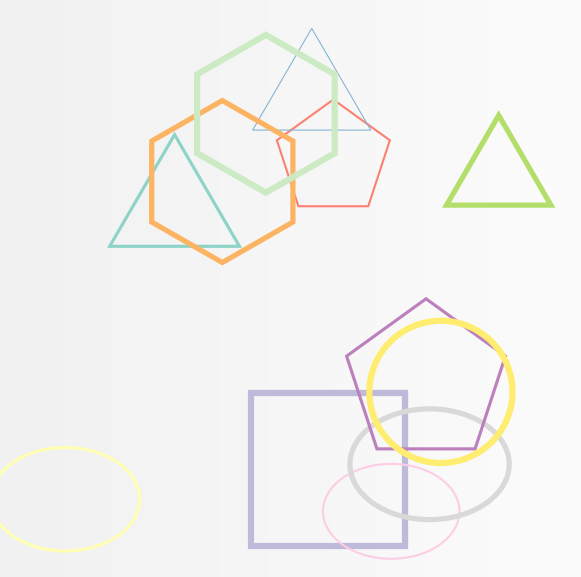[{"shape": "triangle", "thickness": 1.5, "radius": 0.64, "center": [0.3, 0.637]}, {"shape": "oval", "thickness": 1.5, "radius": 0.64, "center": [0.112, 0.135]}, {"shape": "square", "thickness": 3, "radius": 0.66, "center": [0.564, 0.186]}, {"shape": "pentagon", "thickness": 1, "radius": 0.51, "center": [0.574, 0.725]}, {"shape": "triangle", "thickness": 0.5, "radius": 0.59, "center": [0.536, 0.833]}, {"shape": "hexagon", "thickness": 2.5, "radius": 0.7, "center": [0.382, 0.685]}, {"shape": "triangle", "thickness": 2.5, "radius": 0.52, "center": [0.858, 0.696]}, {"shape": "oval", "thickness": 1, "radius": 0.59, "center": [0.673, 0.114]}, {"shape": "oval", "thickness": 2.5, "radius": 0.69, "center": [0.739, 0.195]}, {"shape": "pentagon", "thickness": 1.5, "radius": 0.72, "center": [0.733, 0.338]}, {"shape": "hexagon", "thickness": 3, "radius": 0.68, "center": [0.457, 0.802]}, {"shape": "circle", "thickness": 3, "radius": 0.62, "center": [0.759, 0.321]}]